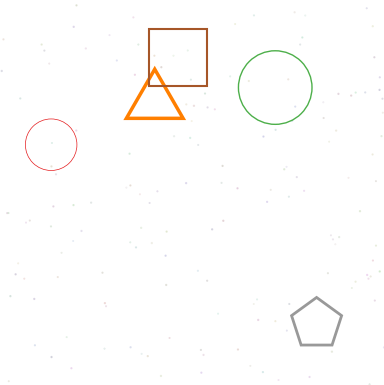[{"shape": "circle", "thickness": 0.5, "radius": 0.33, "center": [0.133, 0.624]}, {"shape": "circle", "thickness": 1, "radius": 0.48, "center": [0.715, 0.773]}, {"shape": "triangle", "thickness": 2.5, "radius": 0.43, "center": [0.402, 0.735]}, {"shape": "square", "thickness": 1.5, "radius": 0.37, "center": [0.462, 0.85]}, {"shape": "pentagon", "thickness": 2, "radius": 0.34, "center": [0.822, 0.159]}]